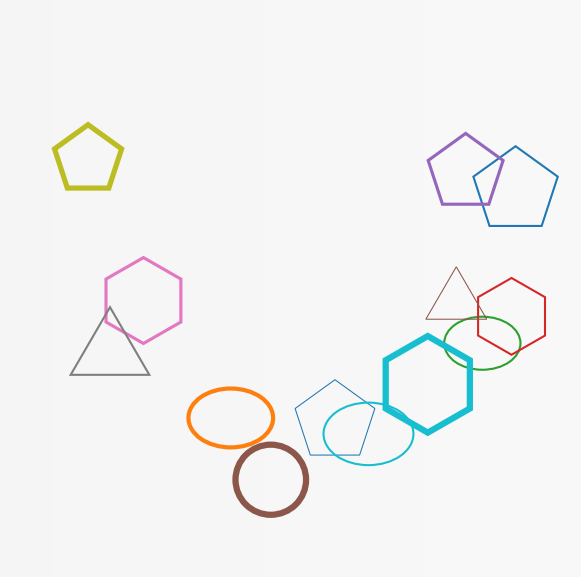[{"shape": "pentagon", "thickness": 0.5, "radius": 0.36, "center": [0.576, 0.269]}, {"shape": "pentagon", "thickness": 1, "radius": 0.38, "center": [0.887, 0.67]}, {"shape": "oval", "thickness": 2, "radius": 0.36, "center": [0.397, 0.275]}, {"shape": "oval", "thickness": 1, "radius": 0.33, "center": [0.83, 0.405]}, {"shape": "hexagon", "thickness": 1, "radius": 0.33, "center": [0.88, 0.451]}, {"shape": "pentagon", "thickness": 1.5, "radius": 0.34, "center": [0.801, 0.7]}, {"shape": "circle", "thickness": 3, "radius": 0.3, "center": [0.466, 0.168]}, {"shape": "triangle", "thickness": 0.5, "radius": 0.3, "center": [0.785, 0.477]}, {"shape": "hexagon", "thickness": 1.5, "radius": 0.37, "center": [0.247, 0.479]}, {"shape": "triangle", "thickness": 1, "radius": 0.39, "center": [0.189, 0.389]}, {"shape": "pentagon", "thickness": 2.5, "radius": 0.3, "center": [0.152, 0.723]}, {"shape": "hexagon", "thickness": 3, "radius": 0.42, "center": [0.736, 0.334]}, {"shape": "oval", "thickness": 1, "radius": 0.39, "center": [0.634, 0.248]}]